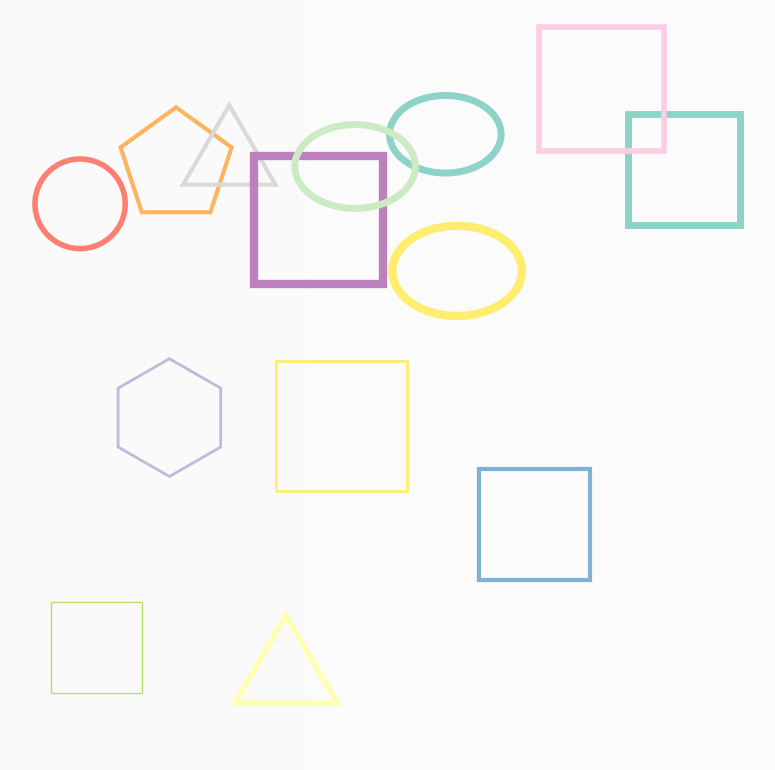[{"shape": "square", "thickness": 2.5, "radius": 0.36, "center": [0.882, 0.78]}, {"shape": "oval", "thickness": 2.5, "radius": 0.36, "center": [0.575, 0.826]}, {"shape": "triangle", "thickness": 2, "radius": 0.38, "center": [0.369, 0.125]}, {"shape": "hexagon", "thickness": 1, "radius": 0.38, "center": [0.219, 0.458]}, {"shape": "circle", "thickness": 2, "radius": 0.29, "center": [0.103, 0.735]}, {"shape": "square", "thickness": 1.5, "radius": 0.36, "center": [0.69, 0.319]}, {"shape": "pentagon", "thickness": 1.5, "radius": 0.38, "center": [0.227, 0.785]}, {"shape": "square", "thickness": 0.5, "radius": 0.29, "center": [0.124, 0.159]}, {"shape": "square", "thickness": 2, "radius": 0.4, "center": [0.777, 0.885]}, {"shape": "triangle", "thickness": 1.5, "radius": 0.34, "center": [0.296, 0.795]}, {"shape": "square", "thickness": 3, "radius": 0.41, "center": [0.411, 0.715]}, {"shape": "oval", "thickness": 2.5, "radius": 0.39, "center": [0.458, 0.784]}, {"shape": "square", "thickness": 1, "radius": 0.42, "center": [0.441, 0.446]}, {"shape": "oval", "thickness": 3, "radius": 0.42, "center": [0.59, 0.648]}]